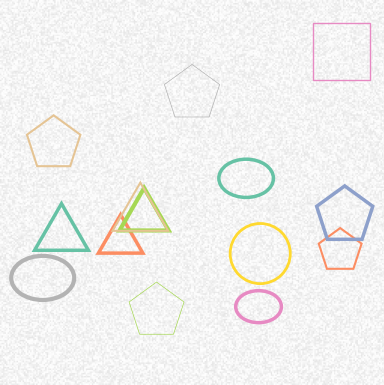[{"shape": "oval", "thickness": 2.5, "radius": 0.35, "center": [0.639, 0.537]}, {"shape": "triangle", "thickness": 2.5, "radius": 0.4, "center": [0.16, 0.39]}, {"shape": "pentagon", "thickness": 1.5, "radius": 0.29, "center": [0.884, 0.349]}, {"shape": "triangle", "thickness": 2.5, "radius": 0.33, "center": [0.313, 0.376]}, {"shape": "pentagon", "thickness": 2.5, "radius": 0.38, "center": [0.895, 0.44]}, {"shape": "oval", "thickness": 2.5, "radius": 0.3, "center": [0.672, 0.203]}, {"shape": "square", "thickness": 1, "radius": 0.37, "center": [0.887, 0.866]}, {"shape": "triangle", "thickness": 3, "radius": 0.37, "center": [0.374, 0.438]}, {"shape": "pentagon", "thickness": 0.5, "radius": 0.37, "center": [0.407, 0.192]}, {"shape": "circle", "thickness": 2, "radius": 0.39, "center": [0.676, 0.341]}, {"shape": "pentagon", "thickness": 1.5, "radius": 0.37, "center": [0.139, 0.627]}, {"shape": "triangle", "thickness": 1.5, "radius": 0.42, "center": [0.364, 0.442]}, {"shape": "pentagon", "thickness": 0.5, "radius": 0.38, "center": [0.499, 0.757]}, {"shape": "oval", "thickness": 3, "radius": 0.41, "center": [0.111, 0.278]}]